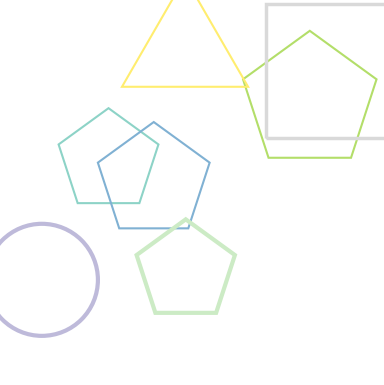[{"shape": "pentagon", "thickness": 1.5, "radius": 0.68, "center": [0.282, 0.583]}, {"shape": "circle", "thickness": 3, "radius": 0.73, "center": [0.109, 0.273]}, {"shape": "pentagon", "thickness": 1.5, "radius": 0.76, "center": [0.399, 0.53]}, {"shape": "pentagon", "thickness": 1.5, "radius": 0.91, "center": [0.805, 0.738]}, {"shape": "square", "thickness": 2.5, "radius": 0.87, "center": [0.866, 0.816]}, {"shape": "pentagon", "thickness": 3, "radius": 0.67, "center": [0.482, 0.296]}, {"shape": "triangle", "thickness": 1.5, "radius": 0.95, "center": [0.481, 0.869]}]